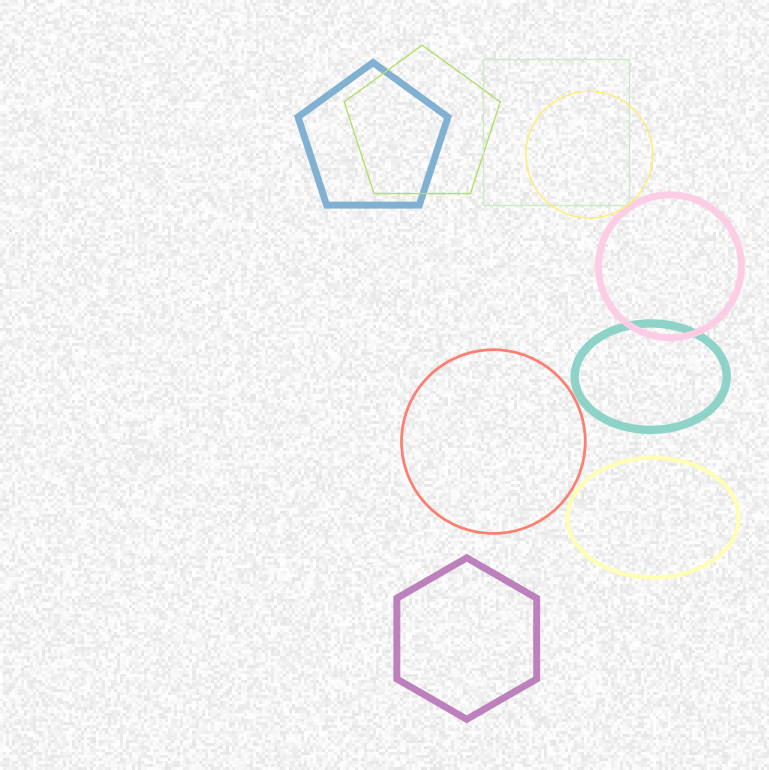[{"shape": "oval", "thickness": 3, "radius": 0.49, "center": [0.845, 0.511]}, {"shape": "oval", "thickness": 1.5, "radius": 0.56, "center": [0.848, 0.328]}, {"shape": "circle", "thickness": 1, "radius": 0.6, "center": [0.641, 0.427]}, {"shape": "pentagon", "thickness": 2.5, "radius": 0.51, "center": [0.484, 0.816]}, {"shape": "pentagon", "thickness": 0.5, "radius": 0.53, "center": [0.548, 0.835]}, {"shape": "circle", "thickness": 2.5, "radius": 0.46, "center": [0.87, 0.654]}, {"shape": "hexagon", "thickness": 2.5, "radius": 0.52, "center": [0.606, 0.171]}, {"shape": "square", "thickness": 0.5, "radius": 0.48, "center": [0.722, 0.829]}, {"shape": "circle", "thickness": 0.5, "radius": 0.41, "center": [0.765, 0.799]}]